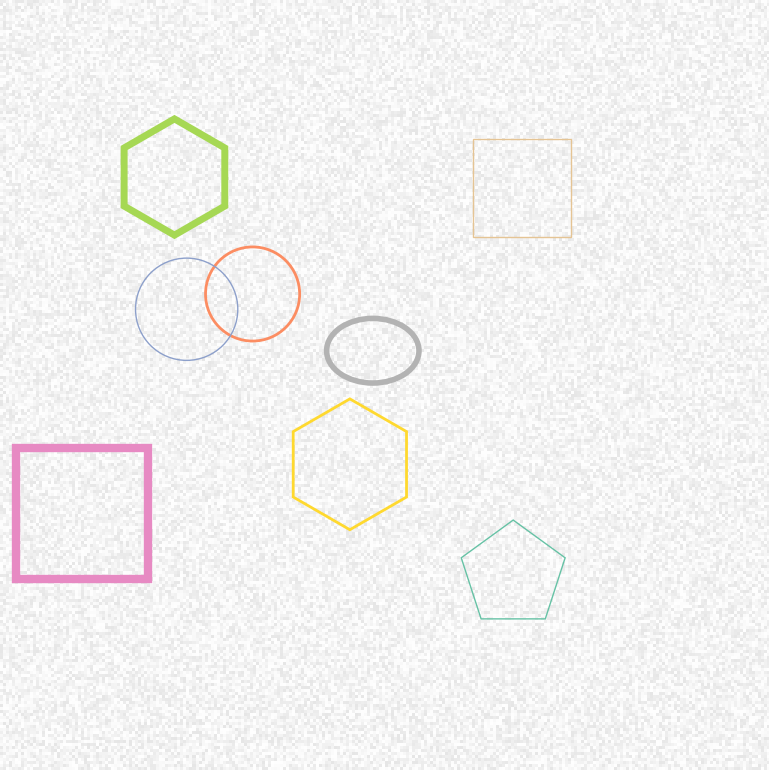[{"shape": "pentagon", "thickness": 0.5, "radius": 0.35, "center": [0.666, 0.254]}, {"shape": "circle", "thickness": 1, "radius": 0.31, "center": [0.328, 0.618]}, {"shape": "circle", "thickness": 0.5, "radius": 0.33, "center": [0.242, 0.598]}, {"shape": "square", "thickness": 3, "radius": 0.43, "center": [0.107, 0.333]}, {"shape": "hexagon", "thickness": 2.5, "radius": 0.38, "center": [0.227, 0.77]}, {"shape": "hexagon", "thickness": 1, "radius": 0.42, "center": [0.454, 0.397]}, {"shape": "square", "thickness": 0.5, "radius": 0.32, "center": [0.678, 0.756]}, {"shape": "oval", "thickness": 2, "radius": 0.3, "center": [0.484, 0.545]}]